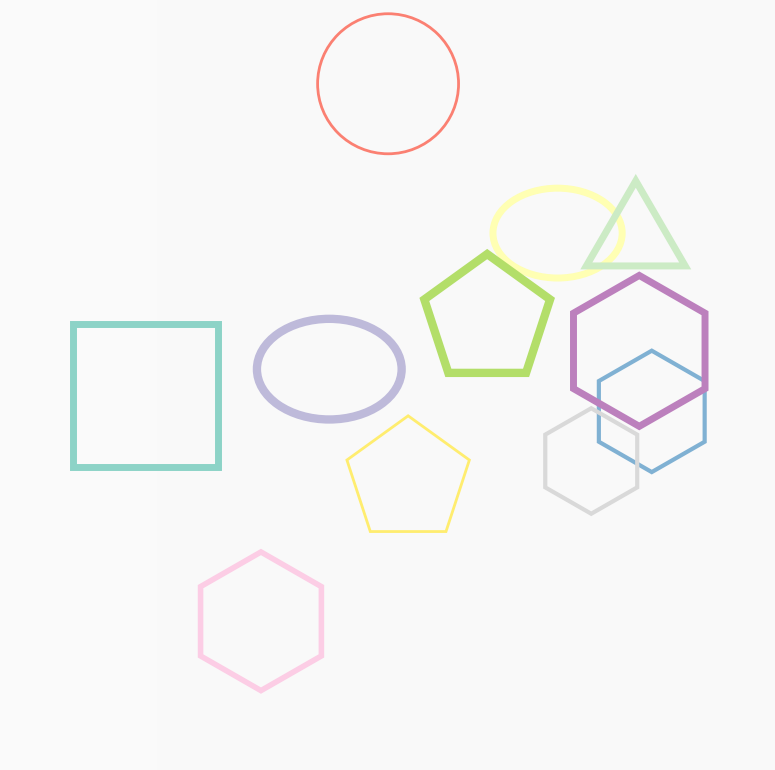[{"shape": "square", "thickness": 2.5, "radius": 0.47, "center": [0.188, 0.486]}, {"shape": "oval", "thickness": 2.5, "radius": 0.42, "center": [0.719, 0.697]}, {"shape": "oval", "thickness": 3, "radius": 0.47, "center": [0.425, 0.521]}, {"shape": "circle", "thickness": 1, "radius": 0.45, "center": [0.501, 0.891]}, {"shape": "hexagon", "thickness": 1.5, "radius": 0.39, "center": [0.841, 0.466]}, {"shape": "pentagon", "thickness": 3, "radius": 0.43, "center": [0.629, 0.585]}, {"shape": "hexagon", "thickness": 2, "radius": 0.45, "center": [0.337, 0.193]}, {"shape": "hexagon", "thickness": 1.5, "radius": 0.34, "center": [0.763, 0.401]}, {"shape": "hexagon", "thickness": 2.5, "radius": 0.49, "center": [0.825, 0.544]}, {"shape": "triangle", "thickness": 2.5, "radius": 0.37, "center": [0.82, 0.691]}, {"shape": "pentagon", "thickness": 1, "radius": 0.42, "center": [0.527, 0.377]}]